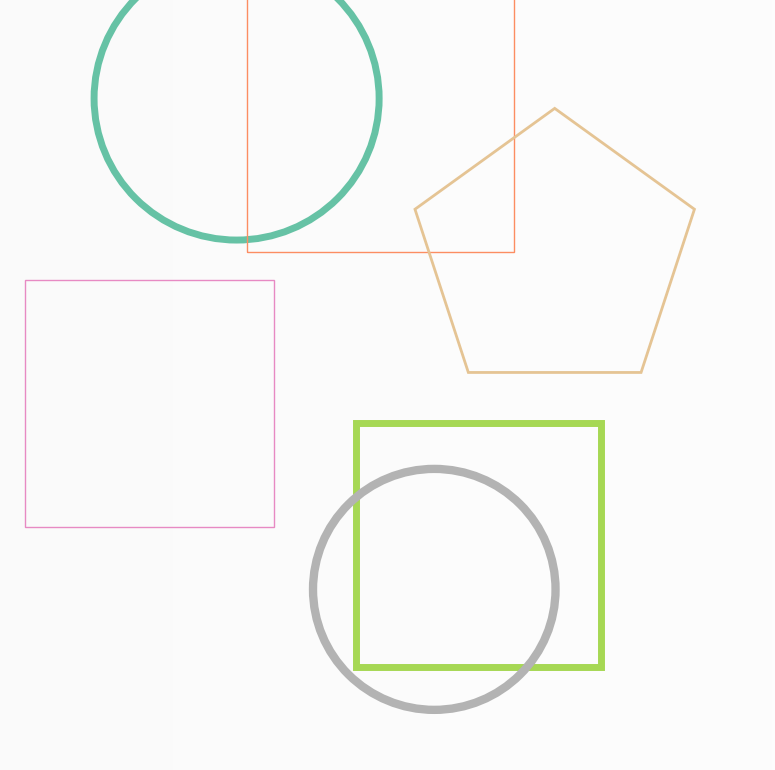[{"shape": "circle", "thickness": 2.5, "radius": 0.92, "center": [0.305, 0.872]}, {"shape": "square", "thickness": 0.5, "radius": 0.86, "center": [0.491, 0.845]}, {"shape": "square", "thickness": 0.5, "radius": 0.8, "center": [0.192, 0.476]}, {"shape": "square", "thickness": 2.5, "radius": 0.79, "center": [0.617, 0.292]}, {"shape": "pentagon", "thickness": 1, "radius": 0.95, "center": [0.716, 0.67]}, {"shape": "circle", "thickness": 3, "radius": 0.78, "center": [0.56, 0.235]}]